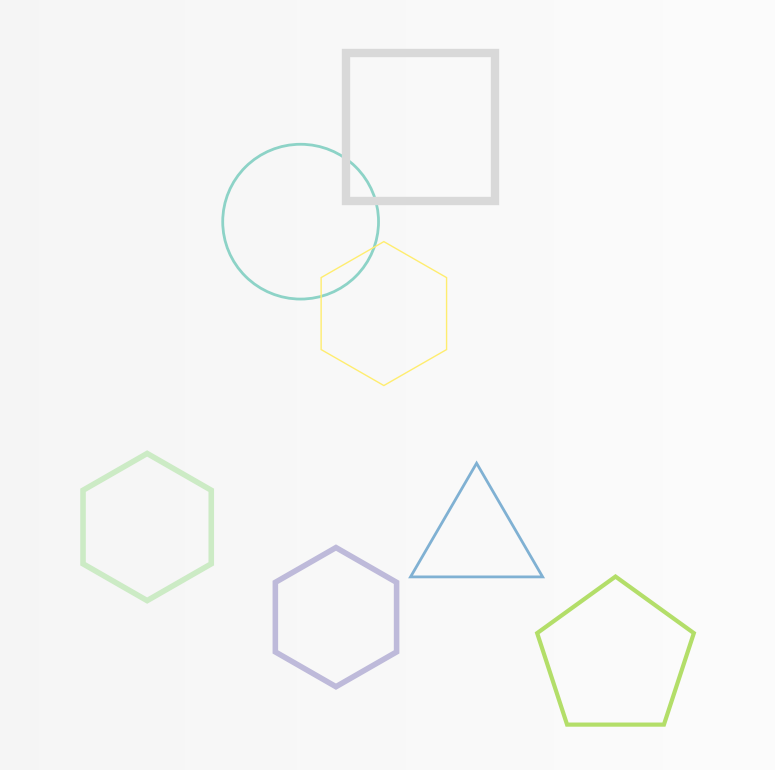[{"shape": "circle", "thickness": 1, "radius": 0.5, "center": [0.388, 0.712]}, {"shape": "hexagon", "thickness": 2, "radius": 0.45, "center": [0.434, 0.199]}, {"shape": "triangle", "thickness": 1, "radius": 0.49, "center": [0.615, 0.3]}, {"shape": "pentagon", "thickness": 1.5, "radius": 0.53, "center": [0.794, 0.145]}, {"shape": "square", "thickness": 3, "radius": 0.48, "center": [0.542, 0.836]}, {"shape": "hexagon", "thickness": 2, "radius": 0.48, "center": [0.19, 0.316]}, {"shape": "hexagon", "thickness": 0.5, "radius": 0.47, "center": [0.495, 0.593]}]